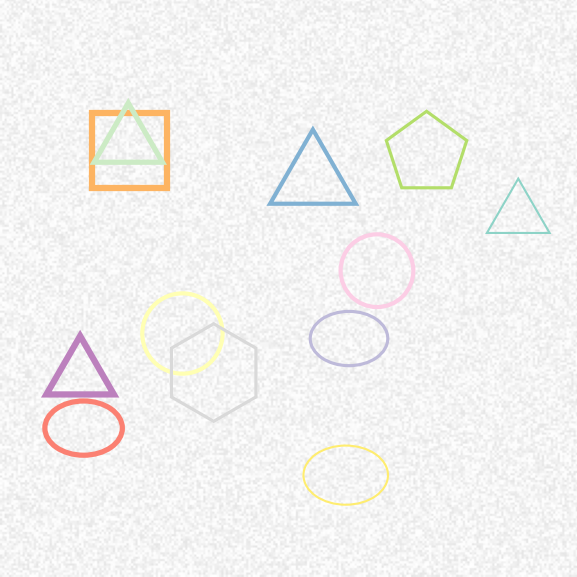[{"shape": "triangle", "thickness": 1, "radius": 0.31, "center": [0.897, 0.627]}, {"shape": "circle", "thickness": 2, "radius": 0.35, "center": [0.316, 0.422]}, {"shape": "oval", "thickness": 1.5, "radius": 0.34, "center": [0.604, 0.413]}, {"shape": "oval", "thickness": 2.5, "radius": 0.34, "center": [0.145, 0.258]}, {"shape": "triangle", "thickness": 2, "radius": 0.43, "center": [0.542, 0.689]}, {"shape": "square", "thickness": 3, "radius": 0.32, "center": [0.224, 0.739]}, {"shape": "pentagon", "thickness": 1.5, "radius": 0.37, "center": [0.739, 0.733]}, {"shape": "circle", "thickness": 2, "radius": 0.31, "center": [0.653, 0.53]}, {"shape": "hexagon", "thickness": 1.5, "radius": 0.42, "center": [0.37, 0.354]}, {"shape": "triangle", "thickness": 3, "radius": 0.34, "center": [0.139, 0.35]}, {"shape": "triangle", "thickness": 2.5, "radius": 0.34, "center": [0.222, 0.752]}, {"shape": "oval", "thickness": 1, "radius": 0.37, "center": [0.599, 0.176]}]